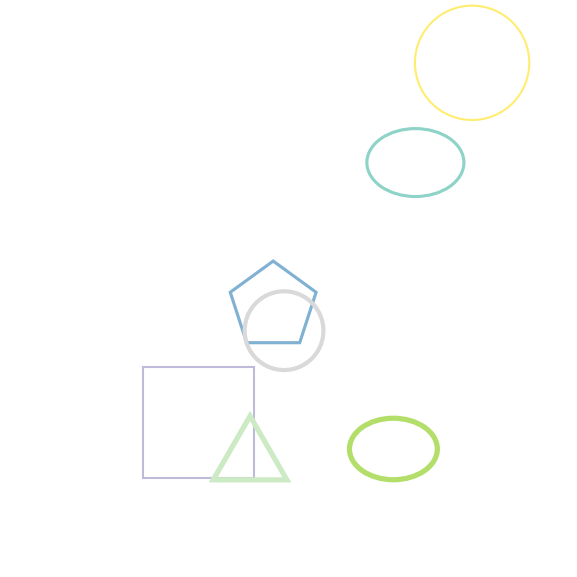[{"shape": "oval", "thickness": 1.5, "radius": 0.42, "center": [0.719, 0.718]}, {"shape": "square", "thickness": 1, "radius": 0.48, "center": [0.343, 0.267]}, {"shape": "pentagon", "thickness": 1.5, "radius": 0.39, "center": [0.473, 0.469]}, {"shape": "oval", "thickness": 2.5, "radius": 0.38, "center": [0.681, 0.222]}, {"shape": "circle", "thickness": 2, "radius": 0.34, "center": [0.492, 0.427]}, {"shape": "triangle", "thickness": 2.5, "radius": 0.37, "center": [0.433, 0.205]}, {"shape": "circle", "thickness": 1, "radius": 0.5, "center": [0.818, 0.89]}]